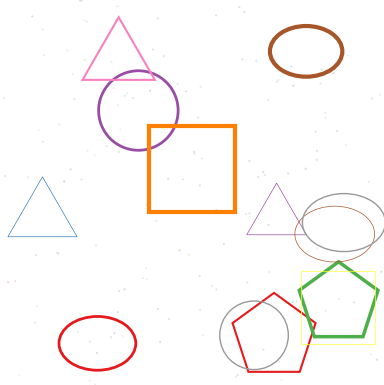[{"shape": "pentagon", "thickness": 1.5, "radius": 0.57, "center": [0.712, 0.126]}, {"shape": "oval", "thickness": 2, "radius": 0.5, "center": [0.253, 0.108]}, {"shape": "triangle", "thickness": 0.5, "radius": 0.52, "center": [0.11, 0.437]}, {"shape": "pentagon", "thickness": 2.5, "radius": 0.54, "center": [0.88, 0.213]}, {"shape": "circle", "thickness": 2, "radius": 0.52, "center": [0.359, 0.713]}, {"shape": "triangle", "thickness": 0.5, "radius": 0.45, "center": [0.718, 0.435]}, {"shape": "square", "thickness": 3, "radius": 0.56, "center": [0.498, 0.56]}, {"shape": "square", "thickness": 0.5, "radius": 0.48, "center": [0.879, 0.201]}, {"shape": "oval", "thickness": 0.5, "radius": 0.52, "center": [0.869, 0.392]}, {"shape": "oval", "thickness": 3, "radius": 0.47, "center": [0.795, 0.867]}, {"shape": "triangle", "thickness": 1.5, "radius": 0.54, "center": [0.308, 0.847]}, {"shape": "oval", "thickness": 1, "radius": 0.54, "center": [0.893, 0.422]}, {"shape": "circle", "thickness": 1, "radius": 0.45, "center": [0.66, 0.129]}]